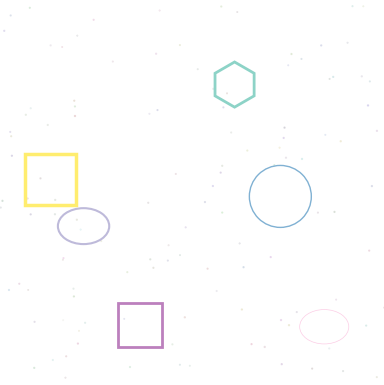[{"shape": "hexagon", "thickness": 2, "radius": 0.29, "center": [0.609, 0.78]}, {"shape": "oval", "thickness": 1.5, "radius": 0.33, "center": [0.217, 0.413]}, {"shape": "circle", "thickness": 1, "radius": 0.4, "center": [0.728, 0.49]}, {"shape": "oval", "thickness": 0.5, "radius": 0.32, "center": [0.842, 0.151]}, {"shape": "square", "thickness": 2, "radius": 0.29, "center": [0.363, 0.155]}, {"shape": "square", "thickness": 2.5, "radius": 0.33, "center": [0.131, 0.534]}]